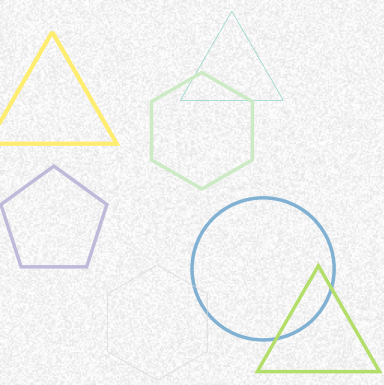[{"shape": "triangle", "thickness": 0.5, "radius": 0.77, "center": [0.602, 0.816]}, {"shape": "pentagon", "thickness": 2.5, "radius": 0.72, "center": [0.14, 0.424]}, {"shape": "circle", "thickness": 2.5, "radius": 0.92, "center": [0.683, 0.302]}, {"shape": "triangle", "thickness": 2.5, "radius": 0.92, "center": [0.827, 0.126]}, {"shape": "hexagon", "thickness": 0.5, "radius": 0.75, "center": [0.409, 0.162]}, {"shape": "hexagon", "thickness": 2.5, "radius": 0.76, "center": [0.524, 0.66]}, {"shape": "triangle", "thickness": 3, "radius": 0.97, "center": [0.136, 0.723]}]